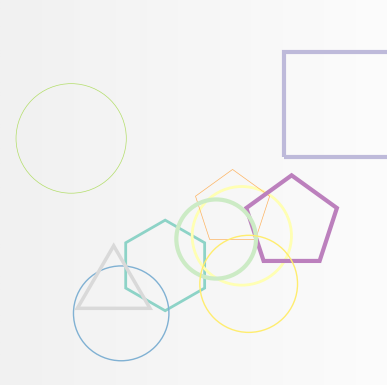[{"shape": "hexagon", "thickness": 2, "radius": 0.59, "center": [0.426, 0.311]}, {"shape": "circle", "thickness": 2, "radius": 0.64, "center": [0.624, 0.387]}, {"shape": "square", "thickness": 3, "radius": 0.68, "center": [0.87, 0.729]}, {"shape": "circle", "thickness": 1, "radius": 0.62, "center": [0.313, 0.186]}, {"shape": "pentagon", "thickness": 0.5, "radius": 0.5, "center": [0.6, 0.459]}, {"shape": "circle", "thickness": 0.5, "radius": 0.71, "center": [0.184, 0.64]}, {"shape": "triangle", "thickness": 2.5, "radius": 0.54, "center": [0.293, 0.253]}, {"shape": "pentagon", "thickness": 3, "radius": 0.61, "center": [0.753, 0.422]}, {"shape": "circle", "thickness": 3, "radius": 0.51, "center": [0.558, 0.379]}, {"shape": "circle", "thickness": 1, "radius": 0.63, "center": [0.642, 0.263]}]